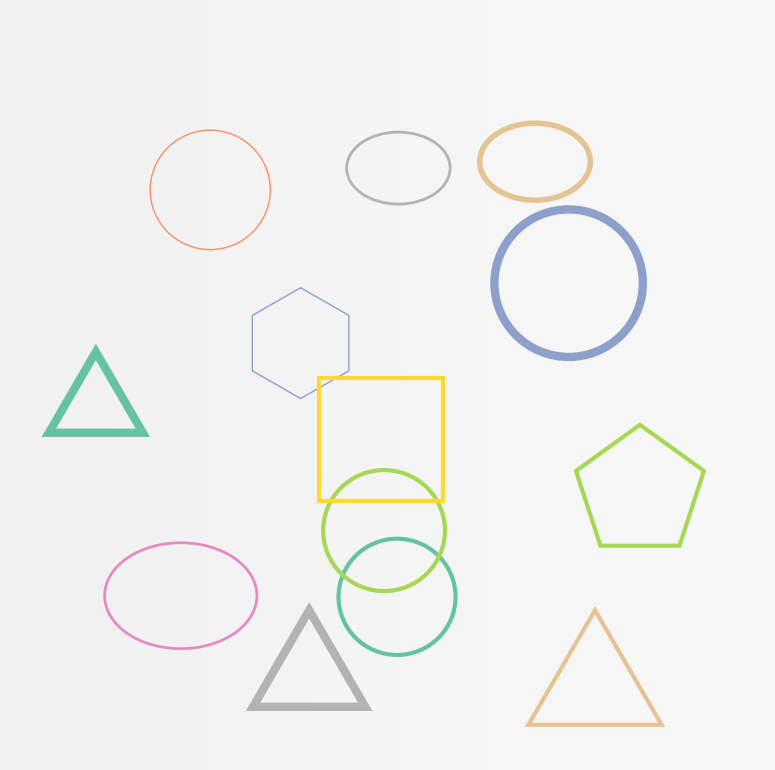[{"shape": "circle", "thickness": 1.5, "radius": 0.38, "center": [0.512, 0.225]}, {"shape": "triangle", "thickness": 3, "radius": 0.35, "center": [0.124, 0.473]}, {"shape": "circle", "thickness": 0.5, "radius": 0.39, "center": [0.271, 0.753]}, {"shape": "hexagon", "thickness": 0.5, "radius": 0.36, "center": [0.388, 0.554]}, {"shape": "circle", "thickness": 3, "radius": 0.48, "center": [0.734, 0.632]}, {"shape": "oval", "thickness": 1, "radius": 0.49, "center": [0.233, 0.226]}, {"shape": "pentagon", "thickness": 1.5, "radius": 0.43, "center": [0.826, 0.362]}, {"shape": "circle", "thickness": 1.5, "radius": 0.39, "center": [0.496, 0.311]}, {"shape": "square", "thickness": 1.5, "radius": 0.4, "center": [0.492, 0.43]}, {"shape": "triangle", "thickness": 1.5, "radius": 0.5, "center": [0.768, 0.108]}, {"shape": "oval", "thickness": 2, "radius": 0.36, "center": [0.69, 0.79]}, {"shape": "oval", "thickness": 1, "radius": 0.33, "center": [0.514, 0.782]}, {"shape": "triangle", "thickness": 3, "radius": 0.42, "center": [0.399, 0.124]}]